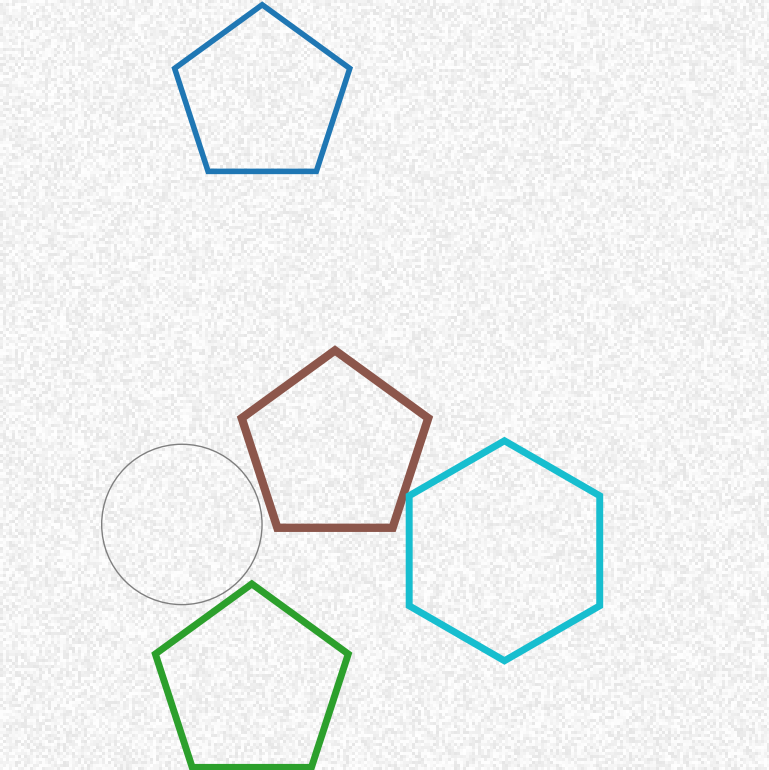[{"shape": "pentagon", "thickness": 2, "radius": 0.6, "center": [0.341, 0.874]}, {"shape": "pentagon", "thickness": 2.5, "radius": 0.66, "center": [0.327, 0.11]}, {"shape": "pentagon", "thickness": 3, "radius": 0.64, "center": [0.435, 0.418]}, {"shape": "circle", "thickness": 0.5, "radius": 0.52, "center": [0.236, 0.319]}, {"shape": "hexagon", "thickness": 2.5, "radius": 0.71, "center": [0.655, 0.285]}]